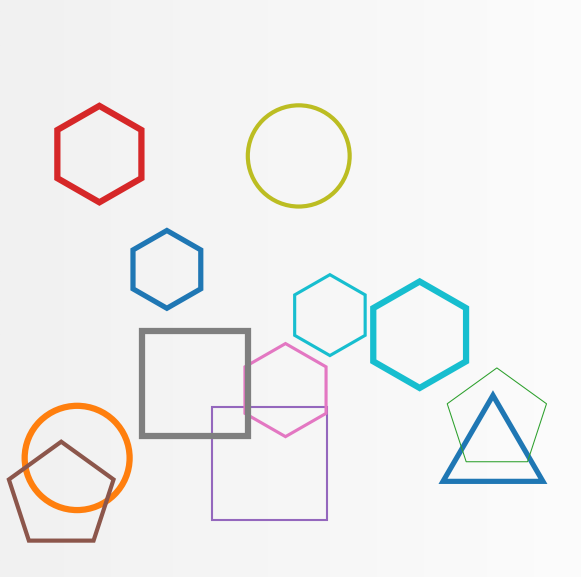[{"shape": "hexagon", "thickness": 2.5, "radius": 0.34, "center": [0.287, 0.533]}, {"shape": "triangle", "thickness": 2.5, "radius": 0.5, "center": [0.848, 0.215]}, {"shape": "circle", "thickness": 3, "radius": 0.45, "center": [0.133, 0.206]}, {"shape": "pentagon", "thickness": 0.5, "radius": 0.45, "center": [0.855, 0.272]}, {"shape": "hexagon", "thickness": 3, "radius": 0.42, "center": [0.171, 0.732]}, {"shape": "square", "thickness": 1, "radius": 0.49, "center": [0.464, 0.196]}, {"shape": "pentagon", "thickness": 2, "radius": 0.47, "center": [0.105, 0.14]}, {"shape": "hexagon", "thickness": 1.5, "radius": 0.4, "center": [0.491, 0.324]}, {"shape": "square", "thickness": 3, "radius": 0.46, "center": [0.336, 0.334]}, {"shape": "circle", "thickness": 2, "radius": 0.44, "center": [0.514, 0.729]}, {"shape": "hexagon", "thickness": 3, "radius": 0.46, "center": [0.722, 0.42]}, {"shape": "hexagon", "thickness": 1.5, "radius": 0.35, "center": [0.568, 0.453]}]